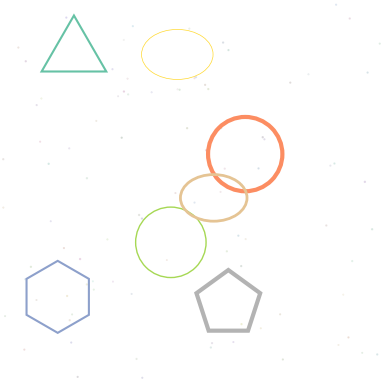[{"shape": "triangle", "thickness": 1.5, "radius": 0.48, "center": [0.192, 0.863]}, {"shape": "circle", "thickness": 3, "radius": 0.48, "center": [0.637, 0.6]}, {"shape": "hexagon", "thickness": 1.5, "radius": 0.47, "center": [0.15, 0.229]}, {"shape": "circle", "thickness": 1, "radius": 0.46, "center": [0.444, 0.371]}, {"shape": "oval", "thickness": 0.5, "radius": 0.46, "center": [0.461, 0.859]}, {"shape": "oval", "thickness": 2, "radius": 0.43, "center": [0.555, 0.486]}, {"shape": "pentagon", "thickness": 3, "radius": 0.44, "center": [0.593, 0.212]}]